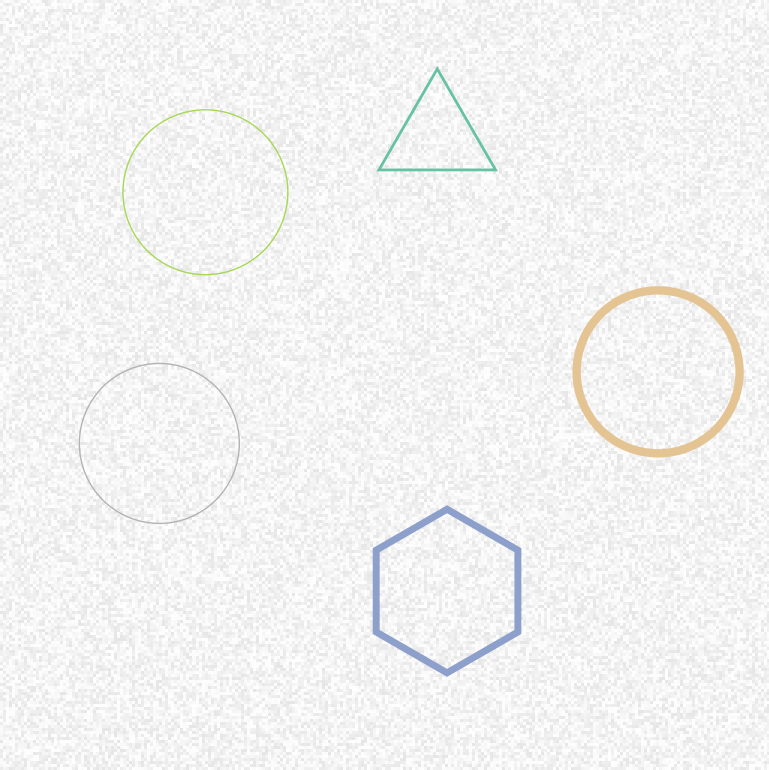[{"shape": "triangle", "thickness": 1, "radius": 0.44, "center": [0.568, 0.823]}, {"shape": "hexagon", "thickness": 2.5, "radius": 0.53, "center": [0.581, 0.232]}, {"shape": "circle", "thickness": 0.5, "radius": 0.54, "center": [0.267, 0.75]}, {"shape": "circle", "thickness": 3, "radius": 0.53, "center": [0.855, 0.517]}, {"shape": "circle", "thickness": 0.5, "radius": 0.52, "center": [0.207, 0.424]}]